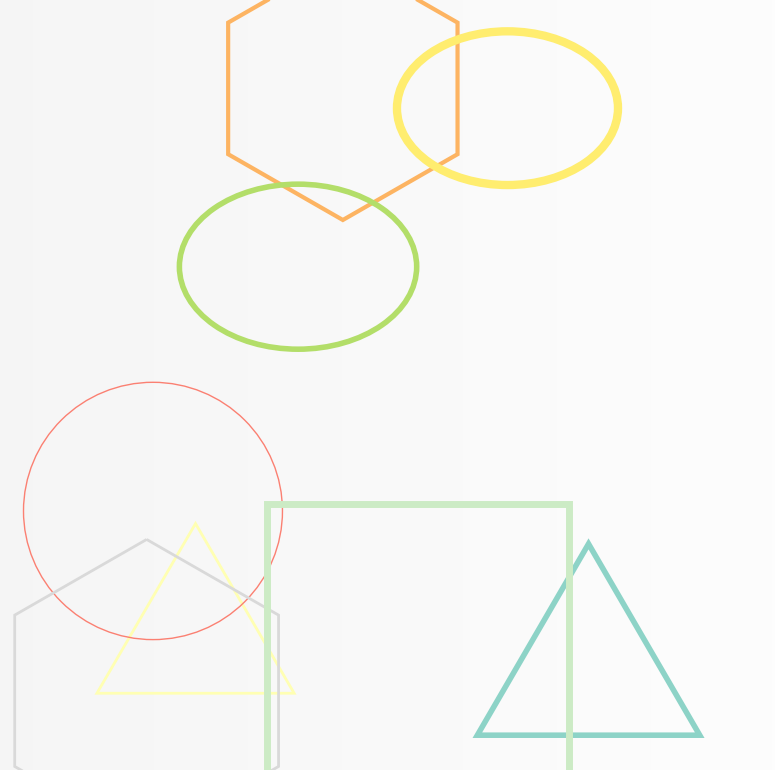[{"shape": "triangle", "thickness": 2, "radius": 0.83, "center": [0.759, 0.128]}, {"shape": "triangle", "thickness": 1, "radius": 0.73, "center": [0.252, 0.173]}, {"shape": "circle", "thickness": 0.5, "radius": 0.84, "center": [0.197, 0.336]}, {"shape": "hexagon", "thickness": 1.5, "radius": 0.85, "center": [0.442, 0.885]}, {"shape": "oval", "thickness": 2, "radius": 0.77, "center": [0.385, 0.654]}, {"shape": "hexagon", "thickness": 1, "radius": 0.98, "center": [0.189, 0.103]}, {"shape": "square", "thickness": 2.5, "radius": 0.98, "center": [0.539, 0.15]}, {"shape": "oval", "thickness": 3, "radius": 0.71, "center": [0.655, 0.86]}]